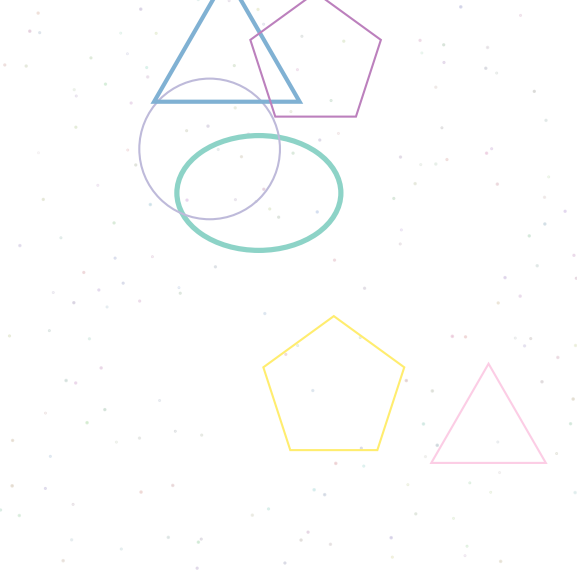[{"shape": "oval", "thickness": 2.5, "radius": 0.71, "center": [0.448, 0.665]}, {"shape": "circle", "thickness": 1, "radius": 0.61, "center": [0.363, 0.741]}, {"shape": "triangle", "thickness": 2, "radius": 0.73, "center": [0.393, 0.896]}, {"shape": "triangle", "thickness": 1, "radius": 0.57, "center": [0.846, 0.255]}, {"shape": "pentagon", "thickness": 1, "radius": 0.59, "center": [0.547, 0.893]}, {"shape": "pentagon", "thickness": 1, "radius": 0.64, "center": [0.578, 0.323]}]